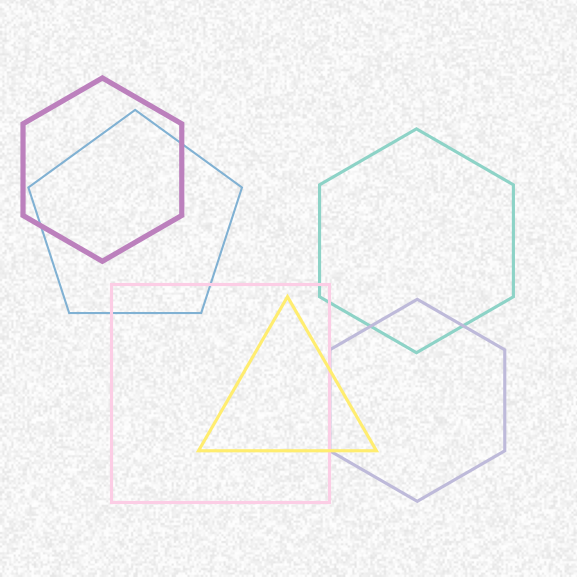[{"shape": "hexagon", "thickness": 1.5, "radius": 0.97, "center": [0.721, 0.582]}, {"shape": "hexagon", "thickness": 1.5, "radius": 0.87, "center": [0.723, 0.306]}, {"shape": "pentagon", "thickness": 1, "radius": 0.97, "center": [0.234, 0.614]}, {"shape": "square", "thickness": 1.5, "radius": 0.95, "center": [0.381, 0.319]}, {"shape": "hexagon", "thickness": 2.5, "radius": 0.79, "center": [0.177, 0.705]}, {"shape": "triangle", "thickness": 1.5, "radius": 0.89, "center": [0.498, 0.308]}]